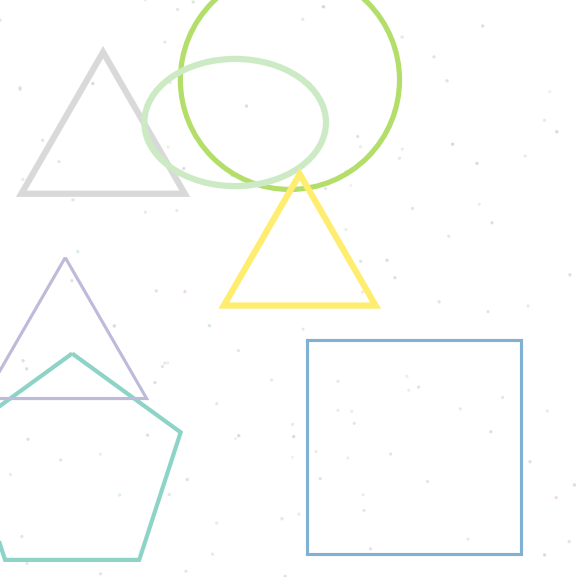[{"shape": "pentagon", "thickness": 2, "radius": 0.99, "center": [0.125, 0.189]}, {"shape": "triangle", "thickness": 1.5, "radius": 0.81, "center": [0.113, 0.39]}, {"shape": "square", "thickness": 1.5, "radius": 0.93, "center": [0.717, 0.226]}, {"shape": "circle", "thickness": 2.5, "radius": 0.95, "center": [0.502, 0.861]}, {"shape": "triangle", "thickness": 3, "radius": 0.82, "center": [0.178, 0.745]}, {"shape": "oval", "thickness": 3, "radius": 0.79, "center": [0.407, 0.787]}, {"shape": "triangle", "thickness": 3, "radius": 0.76, "center": [0.519, 0.546]}]